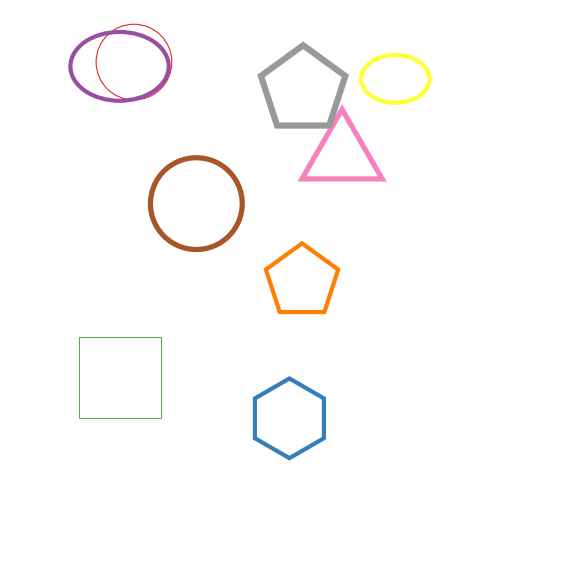[{"shape": "circle", "thickness": 0.5, "radius": 0.33, "center": [0.232, 0.892]}, {"shape": "hexagon", "thickness": 2, "radius": 0.34, "center": [0.501, 0.275]}, {"shape": "square", "thickness": 0.5, "radius": 0.35, "center": [0.208, 0.345]}, {"shape": "oval", "thickness": 2, "radius": 0.43, "center": [0.207, 0.884]}, {"shape": "pentagon", "thickness": 2, "radius": 0.33, "center": [0.523, 0.512]}, {"shape": "oval", "thickness": 2, "radius": 0.3, "center": [0.684, 0.862]}, {"shape": "circle", "thickness": 2.5, "radius": 0.4, "center": [0.34, 0.647]}, {"shape": "triangle", "thickness": 2.5, "radius": 0.4, "center": [0.592, 0.729]}, {"shape": "pentagon", "thickness": 3, "radius": 0.38, "center": [0.525, 0.844]}]